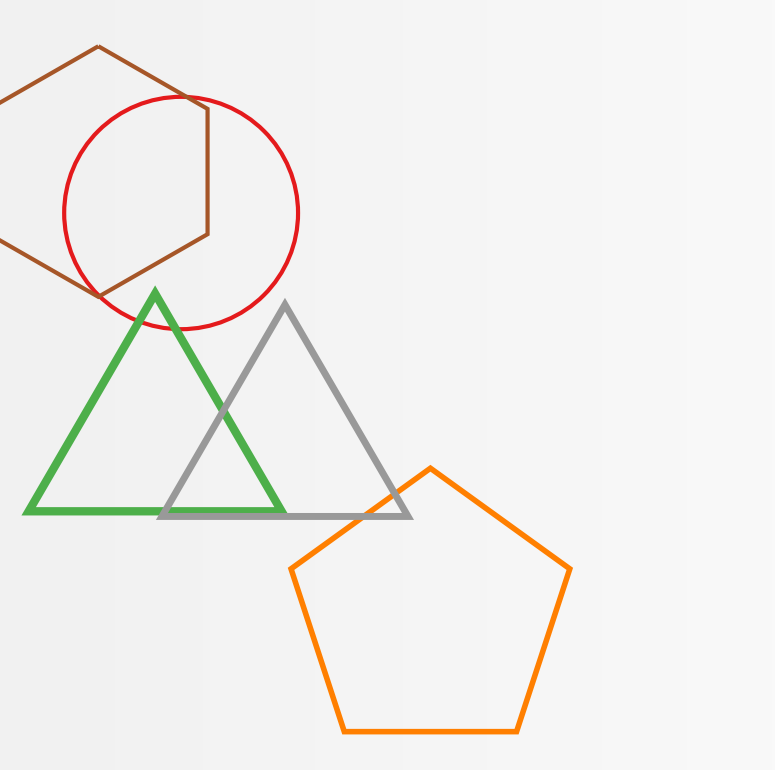[{"shape": "circle", "thickness": 1.5, "radius": 0.75, "center": [0.234, 0.723]}, {"shape": "triangle", "thickness": 3, "radius": 0.94, "center": [0.2, 0.43]}, {"shape": "pentagon", "thickness": 2, "radius": 0.95, "center": [0.555, 0.203]}, {"shape": "hexagon", "thickness": 1.5, "radius": 0.81, "center": [0.127, 0.777]}, {"shape": "triangle", "thickness": 2.5, "radius": 0.92, "center": [0.368, 0.421]}]